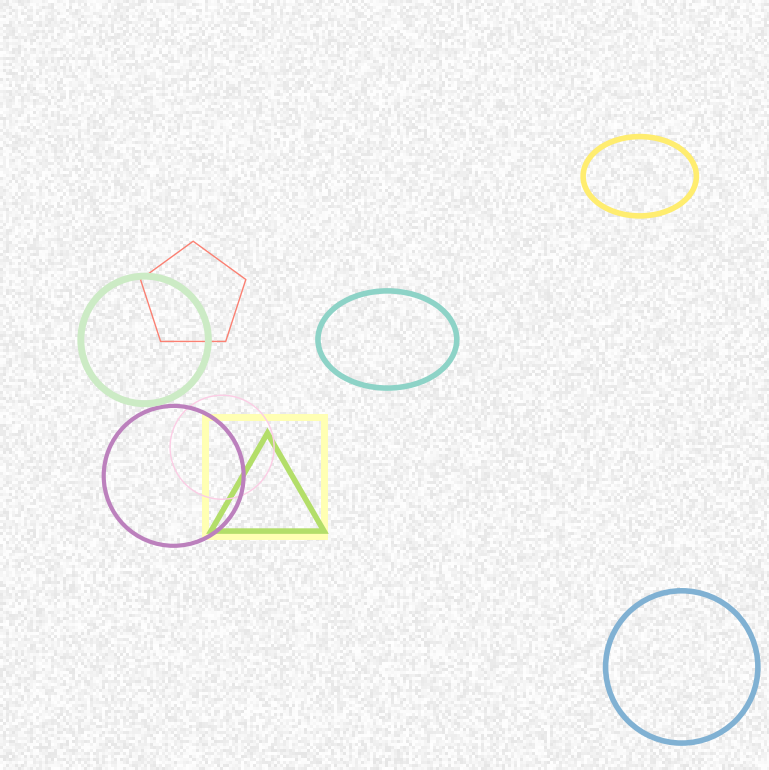[{"shape": "oval", "thickness": 2, "radius": 0.45, "center": [0.503, 0.559]}, {"shape": "square", "thickness": 2.5, "radius": 0.39, "center": [0.343, 0.381]}, {"shape": "pentagon", "thickness": 0.5, "radius": 0.36, "center": [0.251, 0.615]}, {"shape": "circle", "thickness": 2, "radius": 0.49, "center": [0.885, 0.134]}, {"shape": "triangle", "thickness": 2, "radius": 0.42, "center": [0.347, 0.353]}, {"shape": "circle", "thickness": 0.5, "radius": 0.34, "center": [0.288, 0.419]}, {"shape": "circle", "thickness": 1.5, "radius": 0.45, "center": [0.226, 0.382]}, {"shape": "circle", "thickness": 2.5, "radius": 0.41, "center": [0.188, 0.559]}, {"shape": "oval", "thickness": 2, "radius": 0.37, "center": [0.831, 0.771]}]